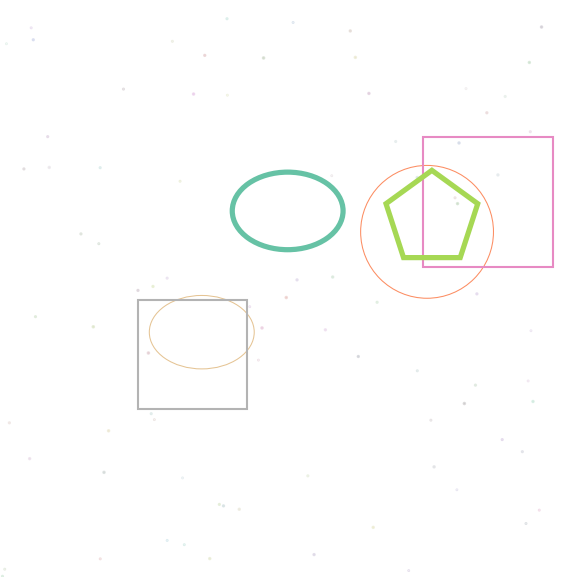[{"shape": "oval", "thickness": 2.5, "radius": 0.48, "center": [0.498, 0.634]}, {"shape": "circle", "thickness": 0.5, "radius": 0.58, "center": [0.739, 0.598]}, {"shape": "square", "thickness": 1, "radius": 0.56, "center": [0.845, 0.649]}, {"shape": "pentagon", "thickness": 2.5, "radius": 0.42, "center": [0.748, 0.621]}, {"shape": "oval", "thickness": 0.5, "radius": 0.45, "center": [0.349, 0.424]}, {"shape": "square", "thickness": 1, "radius": 0.47, "center": [0.334, 0.386]}]